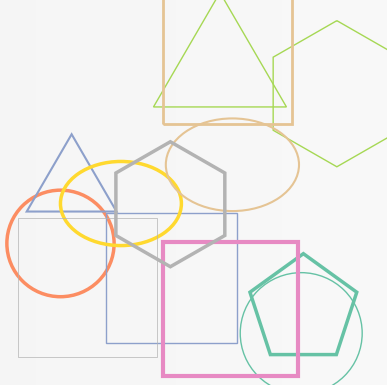[{"shape": "circle", "thickness": 1, "radius": 0.79, "center": [0.777, 0.134]}, {"shape": "pentagon", "thickness": 2.5, "radius": 0.72, "center": [0.783, 0.196]}, {"shape": "circle", "thickness": 2.5, "radius": 0.69, "center": [0.156, 0.368]}, {"shape": "triangle", "thickness": 1.5, "radius": 0.67, "center": [0.185, 0.517]}, {"shape": "square", "thickness": 1, "radius": 0.84, "center": [0.443, 0.278]}, {"shape": "square", "thickness": 3, "radius": 0.87, "center": [0.595, 0.197]}, {"shape": "hexagon", "thickness": 1, "radius": 0.95, "center": [0.869, 0.757]}, {"shape": "triangle", "thickness": 1, "radius": 0.99, "center": [0.568, 0.821]}, {"shape": "oval", "thickness": 2.5, "radius": 0.78, "center": [0.312, 0.471]}, {"shape": "square", "thickness": 2, "radius": 0.83, "center": [0.587, 0.843]}, {"shape": "oval", "thickness": 1.5, "radius": 0.86, "center": [0.6, 0.572]}, {"shape": "hexagon", "thickness": 2.5, "radius": 0.81, "center": [0.44, 0.47]}, {"shape": "square", "thickness": 0.5, "radius": 0.9, "center": [0.226, 0.253]}]